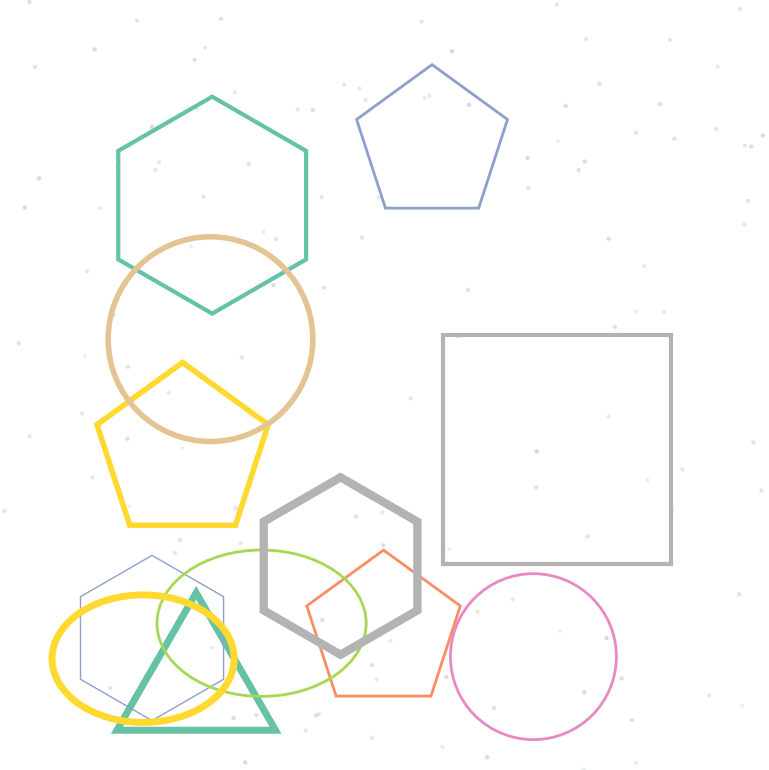[{"shape": "triangle", "thickness": 2.5, "radius": 0.59, "center": [0.255, 0.111]}, {"shape": "hexagon", "thickness": 1.5, "radius": 0.7, "center": [0.276, 0.734]}, {"shape": "pentagon", "thickness": 1, "radius": 0.52, "center": [0.498, 0.181]}, {"shape": "pentagon", "thickness": 1, "radius": 0.52, "center": [0.561, 0.813]}, {"shape": "hexagon", "thickness": 0.5, "radius": 0.54, "center": [0.197, 0.171]}, {"shape": "circle", "thickness": 1, "radius": 0.54, "center": [0.693, 0.147]}, {"shape": "oval", "thickness": 1, "radius": 0.68, "center": [0.34, 0.191]}, {"shape": "pentagon", "thickness": 2, "radius": 0.58, "center": [0.237, 0.412]}, {"shape": "oval", "thickness": 2.5, "radius": 0.59, "center": [0.186, 0.145]}, {"shape": "circle", "thickness": 2, "radius": 0.66, "center": [0.273, 0.56]}, {"shape": "hexagon", "thickness": 3, "radius": 0.58, "center": [0.442, 0.265]}, {"shape": "square", "thickness": 1.5, "radius": 0.74, "center": [0.723, 0.416]}]